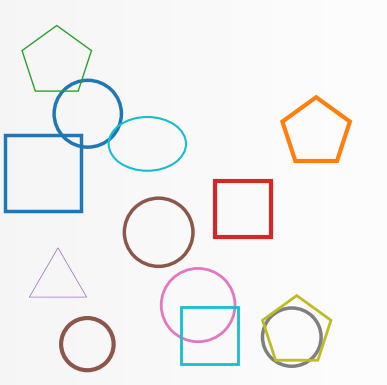[{"shape": "circle", "thickness": 2.5, "radius": 0.43, "center": [0.226, 0.705]}, {"shape": "square", "thickness": 2.5, "radius": 0.49, "center": [0.111, 0.551]}, {"shape": "pentagon", "thickness": 3, "radius": 0.46, "center": [0.816, 0.656]}, {"shape": "pentagon", "thickness": 1, "radius": 0.47, "center": [0.146, 0.84]}, {"shape": "square", "thickness": 3, "radius": 0.36, "center": [0.627, 0.456]}, {"shape": "triangle", "thickness": 0.5, "radius": 0.43, "center": [0.15, 0.271]}, {"shape": "circle", "thickness": 3, "radius": 0.34, "center": [0.225, 0.106]}, {"shape": "circle", "thickness": 2.5, "radius": 0.44, "center": [0.409, 0.397]}, {"shape": "circle", "thickness": 2, "radius": 0.48, "center": [0.511, 0.208]}, {"shape": "circle", "thickness": 2.5, "radius": 0.38, "center": [0.753, 0.124]}, {"shape": "pentagon", "thickness": 2, "radius": 0.46, "center": [0.766, 0.139]}, {"shape": "square", "thickness": 2, "radius": 0.37, "center": [0.54, 0.128]}, {"shape": "oval", "thickness": 1.5, "radius": 0.5, "center": [0.38, 0.626]}]